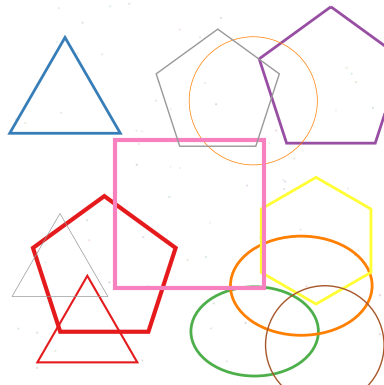[{"shape": "pentagon", "thickness": 3, "radius": 0.97, "center": [0.271, 0.296]}, {"shape": "triangle", "thickness": 1.5, "radius": 0.75, "center": [0.227, 0.134]}, {"shape": "triangle", "thickness": 2, "radius": 0.83, "center": [0.169, 0.737]}, {"shape": "oval", "thickness": 2, "radius": 0.83, "center": [0.661, 0.139]}, {"shape": "pentagon", "thickness": 2, "radius": 0.98, "center": [0.86, 0.787]}, {"shape": "oval", "thickness": 2, "radius": 0.92, "center": [0.783, 0.258]}, {"shape": "circle", "thickness": 0.5, "radius": 0.83, "center": [0.658, 0.738]}, {"shape": "hexagon", "thickness": 2, "radius": 0.82, "center": [0.821, 0.375]}, {"shape": "circle", "thickness": 1, "radius": 0.77, "center": [0.844, 0.104]}, {"shape": "square", "thickness": 3, "radius": 0.96, "center": [0.492, 0.445]}, {"shape": "triangle", "thickness": 0.5, "radius": 0.72, "center": [0.156, 0.302]}, {"shape": "pentagon", "thickness": 1, "radius": 0.84, "center": [0.566, 0.756]}]